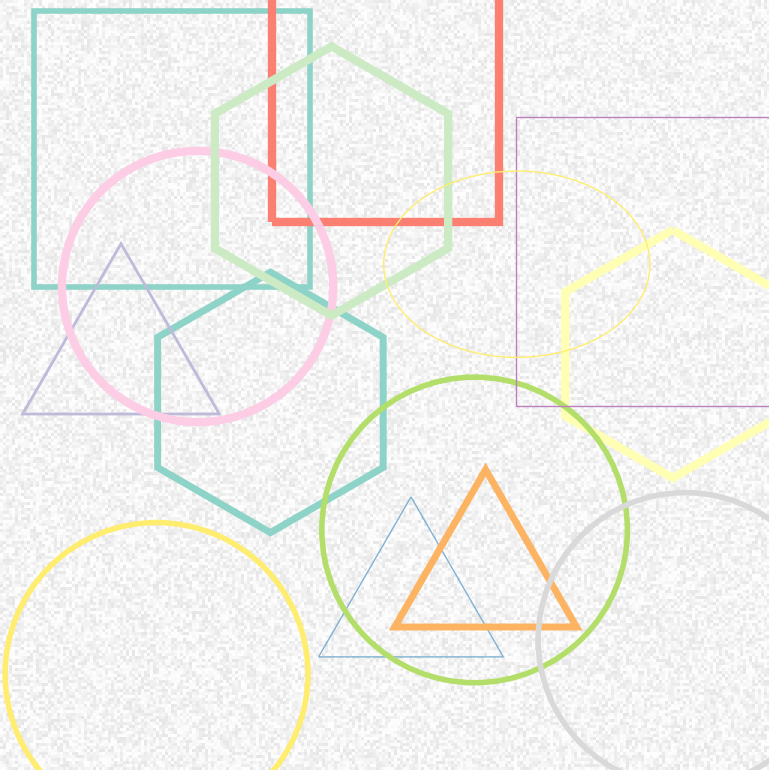[{"shape": "hexagon", "thickness": 2.5, "radius": 0.85, "center": [0.351, 0.477]}, {"shape": "square", "thickness": 2, "radius": 0.9, "center": [0.224, 0.806]}, {"shape": "hexagon", "thickness": 3, "radius": 0.81, "center": [0.874, 0.54]}, {"shape": "triangle", "thickness": 1, "radius": 0.74, "center": [0.157, 0.536]}, {"shape": "square", "thickness": 3, "radius": 0.74, "center": [0.501, 0.859]}, {"shape": "triangle", "thickness": 0.5, "radius": 0.69, "center": [0.534, 0.216]}, {"shape": "triangle", "thickness": 2.5, "radius": 0.68, "center": [0.631, 0.254]}, {"shape": "circle", "thickness": 2, "radius": 0.99, "center": [0.616, 0.312]}, {"shape": "circle", "thickness": 3, "radius": 0.88, "center": [0.257, 0.628]}, {"shape": "circle", "thickness": 2, "radius": 0.96, "center": [0.89, 0.169]}, {"shape": "square", "thickness": 0.5, "radius": 0.94, "center": [0.858, 0.66]}, {"shape": "hexagon", "thickness": 3, "radius": 0.87, "center": [0.431, 0.765]}, {"shape": "oval", "thickness": 0.5, "radius": 0.86, "center": [0.671, 0.657]}, {"shape": "circle", "thickness": 2, "radius": 0.98, "center": [0.203, 0.125]}]